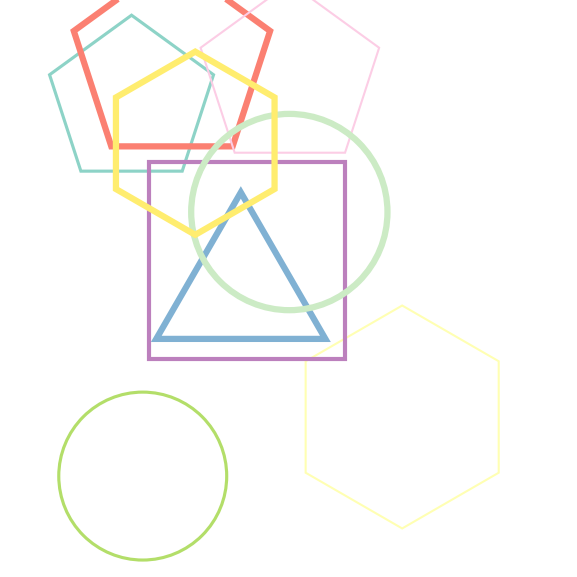[{"shape": "pentagon", "thickness": 1.5, "radius": 0.75, "center": [0.228, 0.824]}, {"shape": "hexagon", "thickness": 1, "radius": 0.97, "center": [0.696, 0.277]}, {"shape": "pentagon", "thickness": 3, "radius": 0.89, "center": [0.298, 0.89]}, {"shape": "triangle", "thickness": 3, "radius": 0.85, "center": [0.417, 0.497]}, {"shape": "circle", "thickness": 1.5, "radius": 0.73, "center": [0.247, 0.175]}, {"shape": "pentagon", "thickness": 1, "radius": 0.81, "center": [0.502, 0.866]}, {"shape": "square", "thickness": 2, "radius": 0.85, "center": [0.428, 0.547]}, {"shape": "circle", "thickness": 3, "radius": 0.85, "center": [0.501, 0.632]}, {"shape": "hexagon", "thickness": 3, "radius": 0.79, "center": [0.338, 0.751]}]